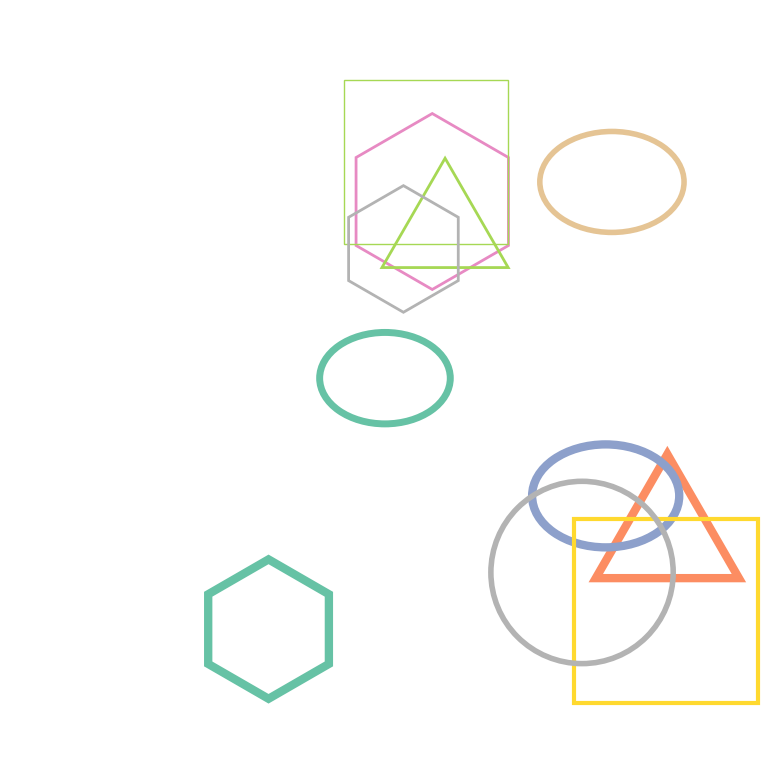[{"shape": "hexagon", "thickness": 3, "radius": 0.45, "center": [0.349, 0.183]}, {"shape": "oval", "thickness": 2.5, "radius": 0.42, "center": [0.5, 0.509]}, {"shape": "triangle", "thickness": 3, "radius": 0.54, "center": [0.867, 0.303]}, {"shape": "oval", "thickness": 3, "radius": 0.48, "center": [0.787, 0.356]}, {"shape": "hexagon", "thickness": 1, "radius": 0.57, "center": [0.561, 0.738]}, {"shape": "triangle", "thickness": 1, "radius": 0.47, "center": [0.578, 0.7]}, {"shape": "square", "thickness": 0.5, "radius": 0.53, "center": [0.554, 0.789]}, {"shape": "square", "thickness": 1.5, "radius": 0.6, "center": [0.865, 0.206]}, {"shape": "oval", "thickness": 2, "radius": 0.47, "center": [0.795, 0.764]}, {"shape": "hexagon", "thickness": 1, "radius": 0.41, "center": [0.524, 0.677]}, {"shape": "circle", "thickness": 2, "radius": 0.59, "center": [0.756, 0.257]}]